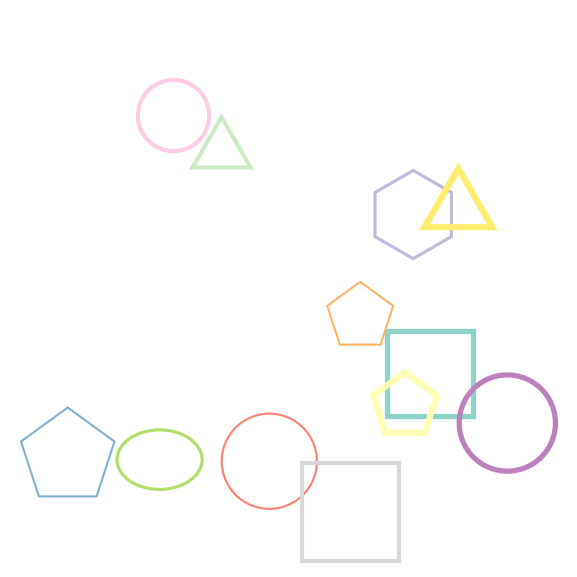[{"shape": "square", "thickness": 2.5, "radius": 0.37, "center": [0.745, 0.353]}, {"shape": "pentagon", "thickness": 3, "radius": 0.29, "center": [0.701, 0.297]}, {"shape": "hexagon", "thickness": 1.5, "radius": 0.38, "center": [0.716, 0.628]}, {"shape": "circle", "thickness": 1, "radius": 0.41, "center": [0.466, 0.2]}, {"shape": "pentagon", "thickness": 1, "radius": 0.43, "center": [0.117, 0.208]}, {"shape": "pentagon", "thickness": 1, "radius": 0.3, "center": [0.624, 0.451]}, {"shape": "oval", "thickness": 1.5, "radius": 0.37, "center": [0.276, 0.203]}, {"shape": "circle", "thickness": 2, "radius": 0.31, "center": [0.301, 0.799]}, {"shape": "square", "thickness": 2, "radius": 0.42, "center": [0.607, 0.112]}, {"shape": "circle", "thickness": 2.5, "radius": 0.42, "center": [0.878, 0.267]}, {"shape": "triangle", "thickness": 2, "radius": 0.29, "center": [0.384, 0.738]}, {"shape": "triangle", "thickness": 3, "radius": 0.34, "center": [0.794, 0.64]}]